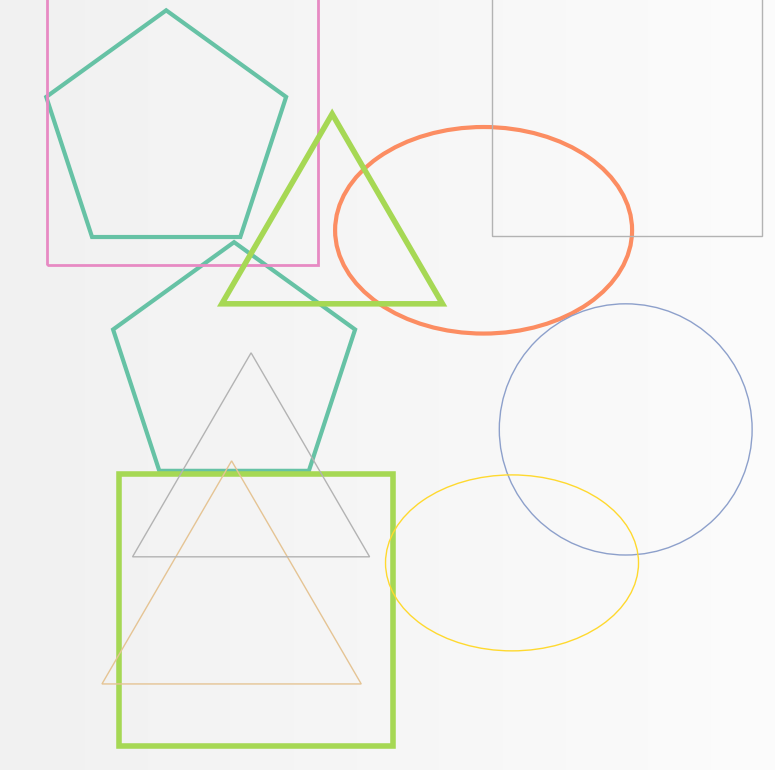[{"shape": "pentagon", "thickness": 1.5, "radius": 0.81, "center": [0.214, 0.824]}, {"shape": "pentagon", "thickness": 1.5, "radius": 0.82, "center": [0.302, 0.521]}, {"shape": "oval", "thickness": 1.5, "radius": 0.96, "center": [0.624, 0.701]}, {"shape": "circle", "thickness": 0.5, "radius": 0.82, "center": [0.807, 0.442]}, {"shape": "square", "thickness": 1, "radius": 0.87, "center": [0.235, 0.831]}, {"shape": "square", "thickness": 2, "radius": 0.88, "center": [0.331, 0.207]}, {"shape": "triangle", "thickness": 2, "radius": 0.82, "center": [0.429, 0.688]}, {"shape": "oval", "thickness": 0.5, "radius": 0.82, "center": [0.661, 0.269]}, {"shape": "triangle", "thickness": 0.5, "radius": 0.97, "center": [0.299, 0.208]}, {"shape": "triangle", "thickness": 0.5, "radius": 0.88, "center": [0.324, 0.365]}, {"shape": "square", "thickness": 0.5, "radius": 0.87, "center": [0.81, 0.868]}]